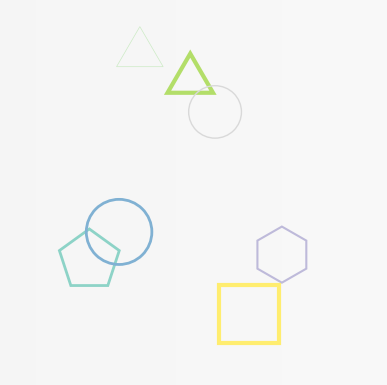[{"shape": "pentagon", "thickness": 2, "radius": 0.41, "center": [0.231, 0.324]}, {"shape": "hexagon", "thickness": 1.5, "radius": 0.36, "center": [0.727, 0.339]}, {"shape": "circle", "thickness": 2, "radius": 0.42, "center": [0.307, 0.398]}, {"shape": "triangle", "thickness": 3, "radius": 0.34, "center": [0.491, 0.793]}, {"shape": "circle", "thickness": 1, "radius": 0.34, "center": [0.555, 0.709]}, {"shape": "triangle", "thickness": 0.5, "radius": 0.35, "center": [0.361, 0.861]}, {"shape": "square", "thickness": 3, "radius": 0.38, "center": [0.643, 0.184]}]